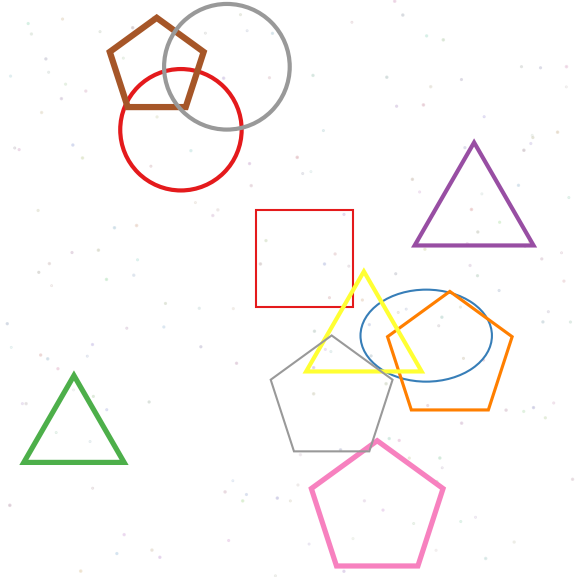[{"shape": "circle", "thickness": 2, "radius": 0.53, "center": [0.313, 0.774]}, {"shape": "square", "thickness": 1, "radius": 0.42, "center": [0.527, 0.552]}, {"shape": "oval", "thickness": 1, "radius": 0.57, "center": [0.738, 0.418]}, {"shape": "triangle", "thickness": 2.5, "radius": 0.5, "center": [0.128, 0.249]}, {"shape": "triangle", "thickness": 2, "radius": 0.59, "center": [0.821, 0.634]}, {"shape": "pentagon", "thickness": 1.5, "radius": 0.57, "center": [0.779, 0.381]}, {"shape": "triangle", "thickness": 2, "radius": 0.58, "center": [0.63, 0.414]}, {"shape": "pentagon", "thickness": 3, "radius": 0.43, "center": [0.271, 0.883]}, {"shape": "pentagon", "thickness": 2.5, "radius": 0.6, "center": [0.653, 0.116]}, {"shape": "circle", "thickness": 2, "radius": 0.54, "center": [0.393, 0.884]}, {"shape": "pentagon", "thickness": 1, "radius": 0.55, "center": [0.574, 0.307]}]